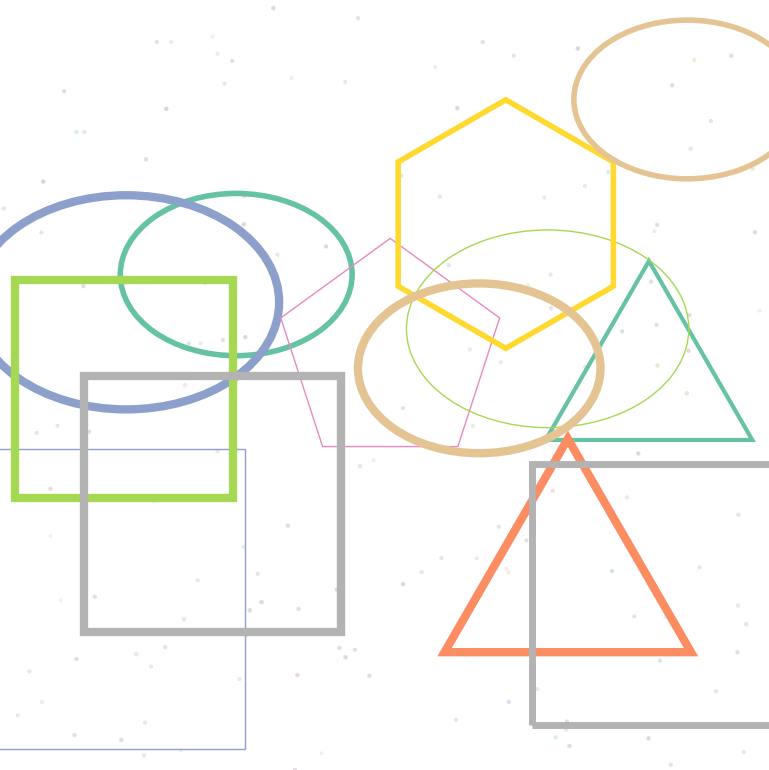[{"shape": "triangle", "thickness": 1.5, "radius": 0.77, "center": [0.843, 0.506]}, {"shape": "oval", "thickness": 2, "radius": 0.75, "center": [0.307, 0.643]}, {"shape": "triangle", "thickness": 3, "radius": 0.92, "center": [0.737, 0.245]}, {"shape": "square", "thickness": 0.5, "radius": 0.98, "center": [0.122, 0.222]}, {"shape": "oval", "thickness": 3, "radius": 0.99, "center": [0.164, 0.607]}, {"shape": "pentagon", "thickness": 0.5, "radius": 0.75, "center": [0.507, 0.541]}, {"shape": "square", "thickness": 3, "radius": 0.71, "center": [0.161, 0.495]}, {"shape": "oval", "thickness": 0.5, "radius": 0.92, "center": [0.711, 0.573]}, {"shape": "hexagon", "thickness": 2, "radius": 0.81, "center": [0.657, 0.709]}, {"shape": "oval", "thickness": 3, "radius": 0.79, "center": [0.622, 0.522]}, {"shape": "oval", "thickness": 2, "radius": 0.74, "center": [0.893, 0.871]}, {"shape": "square", "thickness": 3, "radius": 0.83, "center": [0.276, 0.346]}, {"shape": "square", "thickness": 2.5, "radius": 0.84, "center": [0.86, 0.228]}]